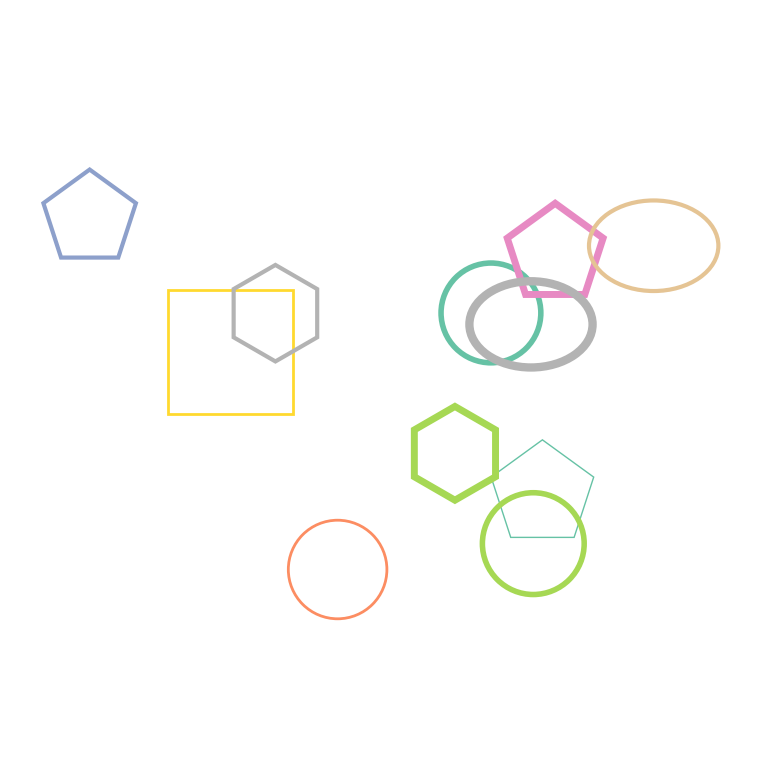[{"shape": "pentagon", "thickness": 0.5, "radius": 0.35, "center": [0.704, 0.359]}, {"shape": "circle", "thickness": 2, "radius": 0.32, "center": [0.638, 0.594]}, {"shape": "circle", "thickness": 1, "radius": 0.32, "center": [0.438, 0.26]}, {"shape": "pentagon", "thickness": 1.5, "radius": 0.32, "center": [0.116, 0.717]}, {"shape": "pentagon", "thickness": 2.5, "radius": 0.33, "center": [0.721, 0.671]}, {"shape": "circle", "thickness": 2, "radius": 0.33, "center": [0.693, 0.294]}, {"shape": "hexagon", "thickness": 2.5, "radius": 0.3, "center": [0.591, 0.411]}, {"shape": "square", "thickness": 1, "radius": 0.4, "center": [0.299, 0.543]}, {"shape": "oval", "thickness": 1.5, "radius": 0.42, "center": [0.849, 0.681]}, {"shape": "oval", "thickness": 3, "radius": 0.4, "center": [0.69, 0.579]}, {"shape": "hexagon", "thickness": 1.5, "radius": 0.31, "center": [0.358, 0.593]}]